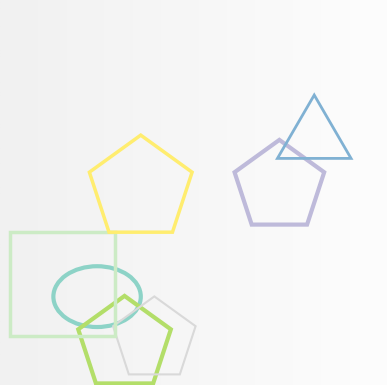[{"shape": "oval", "thickness": 3, "radius": 0.56, "center": [0.251, 0.23]}, {"shape": "pentagon", "thickness": 3, "radius": 0.61, "center": [0.721, 0.515]}, {"shape": "triangle", "thickness": 2, "radius": 0.55, "center": [0.811, 0.643]}, {"shape": "pentagon", "thickness": 3, "radius": 0.63, "center": [0.321, 0.106]}, {"shape": "pentagon", "thickness": 1.5, "radius": 0.56, "center": [0.398, 0.118]}, {"shape": "square", "thickness": 2.5, "radius": 0.68, "center": [0.161, 0.263]}, {"shape": "pentagon", "thickness": 2.5, "radius": 0.7, "center": [0.363, 0.51]}]